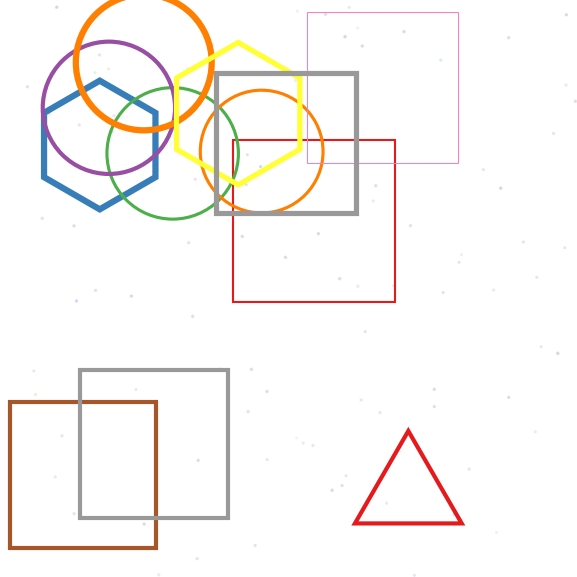[{"shape": "triangle", "thickness": 2, "radius": 0.53, "center": [0.707, 0.146]}, {"shape": "square", "thickness": 1, "radius": 0.7, "center": [0.544, 0.616]}, {"shape": "hexagon", "thickness": 3, "radius": 0.56, "center": [0.173, 0.748]}, {"shape": "circle", "thickness": 1.5, "radius": 0.57, "center": [0.299, 0.734]}, {"shape": "circle", "thickness": 2, "radius": 0.57, "center": [0.189, 0.812]}, {"shape": "circle", "thickness": 1.5, "radius": 0.53, "center": [0.453, 0.737]}, {"shape": "circle", "thickness": 3, "radius": 0.59, "center": [0.249, 0.891]}, {"shape": "hexagon", "thickness": 2.5, "radius": 0.62, "center": [0.412, 0.802]}, {"shape": "square", "thickness": 2, "radius": 0.63, "center": [0.144, 0.176]}, {"shape": "square", "thickness": 0.5, "radius": 0.65, "center": [0.662, 0.848]}, {"shape": "square", "thickness": 2.5, "radius": 0.61, "center": [0.495, 0.751]}, {"shape": "square", "thickness": 2, "radius": 0.64, "center": [0.266, 0.23]}]